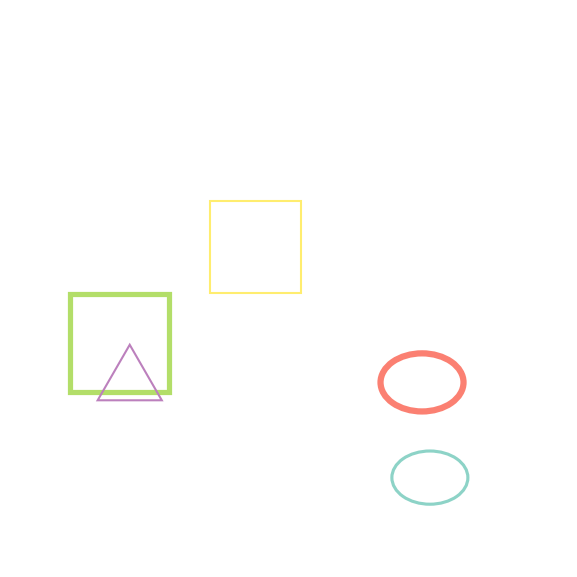[{"shape": "oval", "thickness": 1.5, "radius": 0.33, "center": [0.744, 0.172]}, {"shape": "oval", "thickness": 3, "radius": 0.36, "center": [0.731, 0.337]}, {"shape": "square", "thickness": 2.5, "radius": 0.43, "center": [0.207, 0.405]}, {"shape": "triangle", "thickness": 1, "radius": 0.32, "center": [0.225, 0.338]}, {"shape": "square", "thickness": 1, "radius": 0.4, "center": [0.442, 0.572]}]